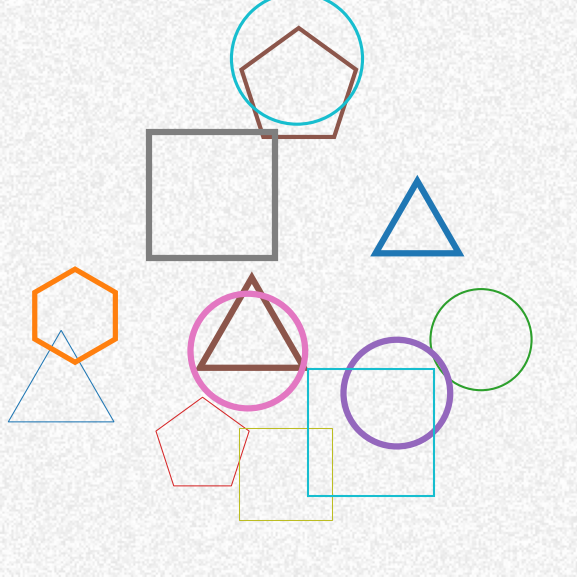[{"shape": "triangle", "thickness": 3, "radius": 0.42, "center": [0.723, 0.602]}, {"shape": "triangle", "thickness": 0.5, "radius": 0.53, "center": [0.106, 0.321]}, {"shape": "hexagon", "thickness": 2.5, "radius": 0.4, "center": [0.13, 0.452]}, {"shape": "circle", "thickness": 1, "radius": 0.44, "center": [0.833, 0.411]}, {"shape": "pentagon", "thickness": 0.5, "radius": 0.42, "center": [0.351, 0.226]}, {"shape": "circle", "thickness": 3, "radius": 0.46, "center": [0.687, 0.318]}, {"shape": "pentagon", "thickness": 2, "radius": 0.52, "center": [0.517, 0.846]}, {"shape": "triangle", "thickness": 3, "radius": 0.52, "center": [0.436, 0.414]}, {"shape": "circle", "thickness": 3, "radius": 0.5, "center": [0.429, 0.391]}, {"shape": "square", "thickness": 3, "radius": 0.55, "center": [0.366, 0.662]}, {"shape": "square", "thickness": 0.5, "radius": 0.4, "center": [0.495, 0.178]}, {"shape": "square", "thickness": 1, "radius": 0.55, "center": [0.642, 0.25]}, {"shape": "circle", "thickness": 1.5, "radius": 0.57, "center": [0.514, 0.898]}]